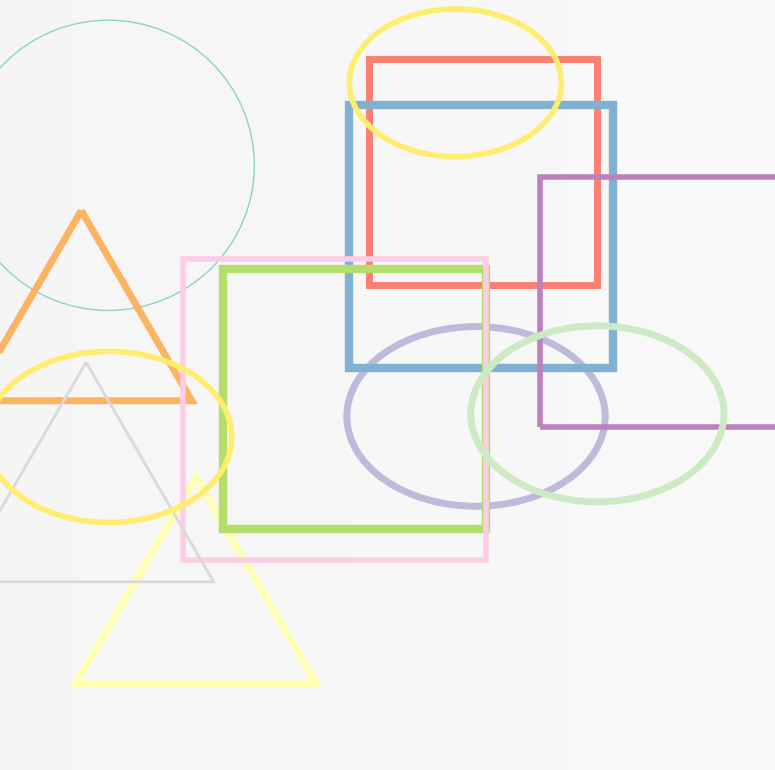[{"shape": "circle", "thickness": 0.5, "radius": 0.94, "center": [0.14, 0.785]}, {"shape": "triangle", "thickness": 2.5, "radius": 0.9, "center": [0.253, 0.201]}, {"shape": "oval", "thickness": 2.5, "radius": 0.83, "center": [0.614, 0.459]}, {"shape": "square", "thickness": 2.5, "radius": 0.74, "center": [0.623, 0.777]}, {"shape": "square", "thickness": 3, "radius": 0.85, "center": [0.621, 0.693]}, {"shape": "triangle", "thickness": 2.5, "radius": 0.82, "center": [0.105, 0.562]}, {"shape": "square", "thickness": 3, "radius": 0.85, "center": [0.457, 0.482]}, {"shape": "square", "thickness": 2, "radius": 0.98, "center": [0.431, 0.469]}, {"shape": "triangle", "thickness": 1, "radius": 0.95, "center": [0.111, 0.339]}, {"shape": "square", "thickness": 2, "radius": 0.81, "center": [0.859, 0.608]}, {"shape": "oval", "thickness": 2.5, "radius": 0.82, "center": [0.771, 0.463]}, {"shape": "oval", "thickness": 2, "radius": 0.68, "center": [0.588, 0.893]}, {"shape": "oval", "thickness": 2, "radius": 0.79, "center": [0.14, 0.433]}]